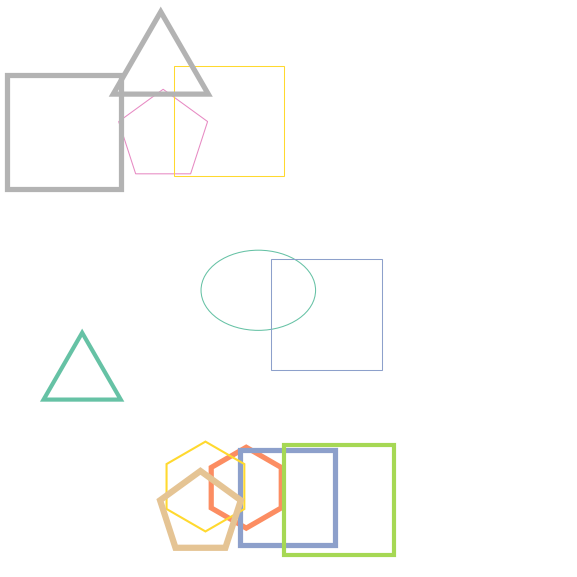[{"shape": "oval", "thickness": 0.5, "radius": 0.5, "center": [0.447, 0.496]}, {"shape": "triangle", "thickness": 2, "radius": 0.39, "center": [0.142, 0.346]}, {"shape": "hexagon", "thickness": 2.5, "radius": 0.35, "center": [0.426, 0.155]}, {"shape": "square", "thickness": 0.5, "radius": 0.48, "center": [0.565, 0.455]}, {"shape": "square", "thickness": 2.5, "radius": 0.41, "center": [0.498, 0.138]}, {"shape": "pentagon", "thickness": 0.5, "radius": 0.4, "center": [0.282, 0.764]}, {"shape": "square", "thickness": 2, "radius": 0.48, "center": [0.586, 0.133]}, {"shape": "hexagon", "thickness": 1, "radius": 0.39, "center": [0.356, 0.157]}, {"shape": "square", "thickness": 0.5, "radius": 0.48, "center": [0.396, 0.79]}, {"shape": "pentagon", "thickness": 3, "radius": 0.37, "center": [0.347, 0.11]}, {"shape": "triangle", "thickness": 2.5, "radius": 0.48, "center": [0.278, 0.884]}, {"shape": "square", "thickness": 2.5, "radius": 0.49, "center": [0.111, 0.771]}]